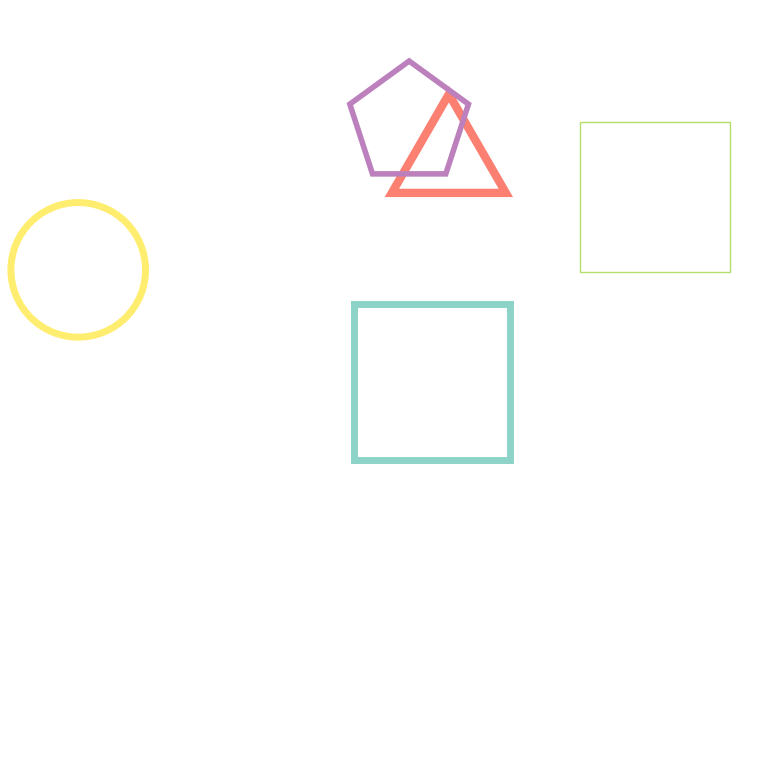[{"shape": "square", "thickness": 2.5, "radius": 0.51, "center": [0.561, 0.504]}, {"shape": "triangle", "thickness": 3, "radius": 0.43, "center": [0.583, 0.792]}, {"shape": "square", "thickness": 0.5, "radius": 0.49, "center": [0.851, 0.745]}, {"shape": "pentagon", "thickness": 2, "radius": 0.41, "center": [0.531, 0.84]}, {"shape": "circle", "thickness": 2.5, "radius": 0.44, "center": [0.102, 0.65]}]